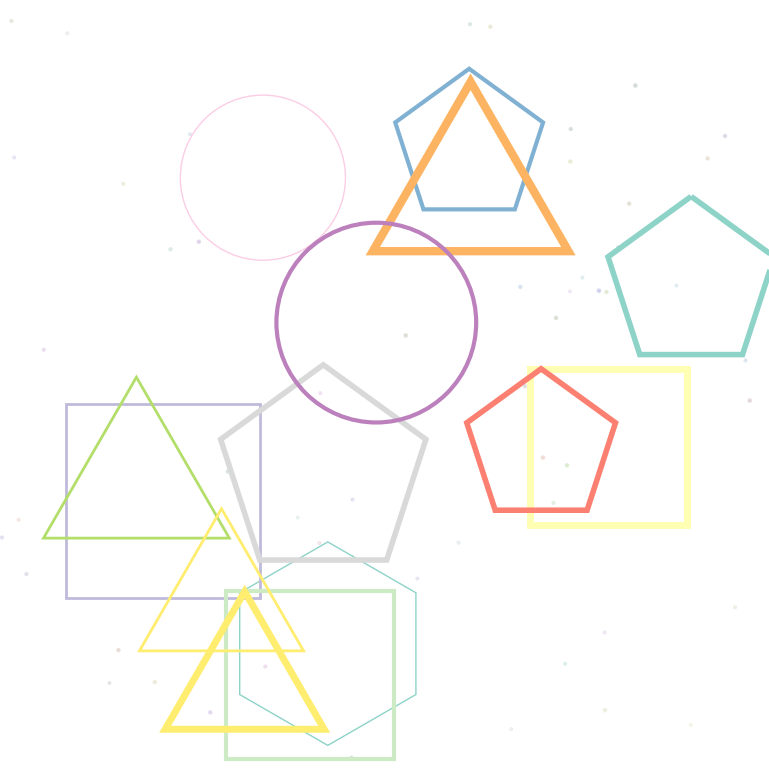[{"shape": "hexagon", "thickness": 0.5, "radius": 0.66, "center": [0.426, 0.164]}, {"shape": "pentagon", "thickness": 2, "radius": 0.57, "center": [0.898, 0.631]}, {"shape": "square", "thickness": 2.5, "radius": 0.51, "center": [0.79, 0.42]}, {"shape": "square", "thickness": 1, "radius": 0.63, "center": [0.211, 0.349]}, {"shape": "pentagon", "thickness": 2, "radius": 0.51, "center": [0.703, 0.42]}, {"shape": "pentagon", "thickness": 1.5, "radius": 0.5, "center": [0.609, 0.81]}, {"shape": "triangle", "thickness": 3, "radius": 0.73, "center": [0.611, 0.747]}, {"shape": "triangle", "thickness": 1, "radius": 0.7, "center": [0.177, 0.371]}, {"shape": "circle", "thickness": 0.5, "radius": 0.54, "center": [0.341, 0.769]}, {"shape": "pentagon", "thickness": 2, "radius": 0.7, "center": [0.42, 0.386]}, {"shape": "circle", "thickness": 1.5, "radius": 0.65, "center": [0.489, 0.581]}, {"shape": "square", "thickness": 1.5, "radius": 0.55, "center": [0.403, 0.123]}, {"shape": "triangle", "thickness": 1, "radius": 0.62, "center": [0.288, 0.216]}, {"shape": "triangle", "thickness": 2.5, "radius": 0.6, "center": [0.318, 0.112]}]